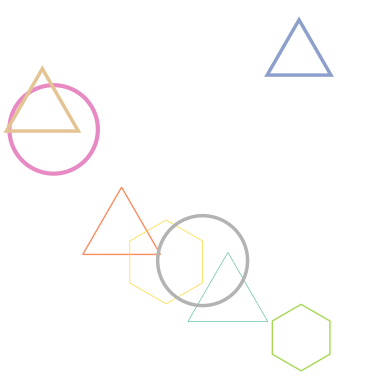[{"shape": "triangle", "thickness": 0.5, "radius": 0.6, "center": [0.592, 0.225]}, {"shape": "triangle", "thickness": 1, "radius": 0.58, "center": [0.316, 0.397]}, {"shape": "triangle", "thickness": 2.5, "radius": 0.48, "center": [0.777, 0.853]}, {"shape": "circle", "thickness": 3, "radius": 0.57, "center": [0.139, 0.664]}, {"shape": "hexagon", "thickness": 1, "radius": 0.43, "center": [0.782, 0.123]}, {"shape": "hexagon", "thickness": 0.5, "radius": 0.54, "center": [0.432, 0.32]}, {"shape": "triangle", "thickness": 2.5, "radius": 0.54, "center": [0.11, 0.714]}, {"shape": "circle", "thickness": 2.5, "radius": 0.58, "center": [0.526, 0.323]}]